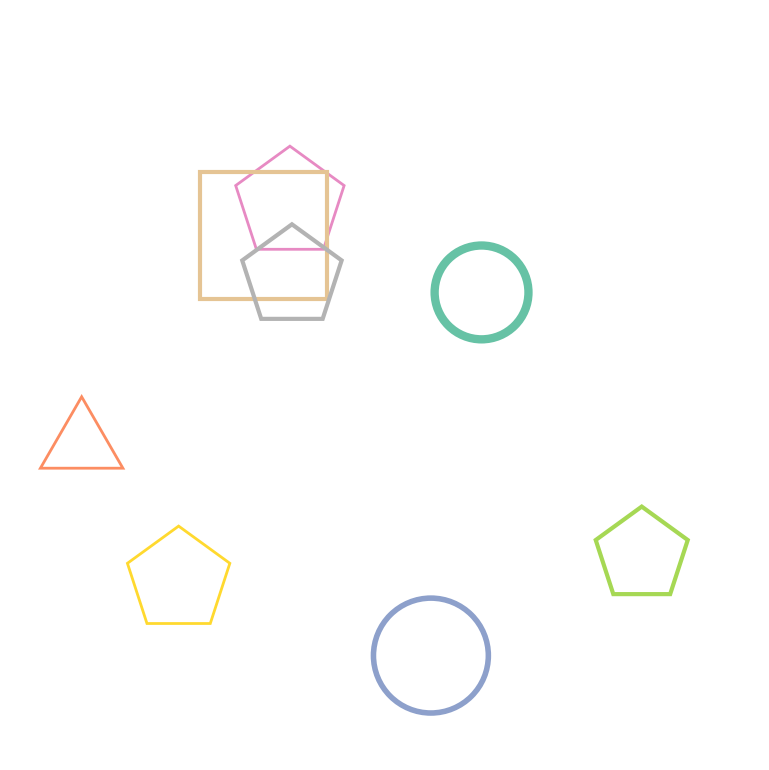[{"shape": "circle", "thickness": 3, "radius": 0.3, "center": [0.625, 0.62]}, {"shape": "triangle", "thickness": 1, "radius": 0.31, "center": [0.106, 0.423]}, {"shape": "circle", "thickness": 2, "radius": 0.37, "center": [0.56, 0.149]}, {"shape": "pentagon", "thickness": 1, "radius": 0.37, "center": [0.377, 0.736]}, {"shape": "pentagon", "thickness": 1.5, "radius": 0.31, "center": [0.833, 0.279]}, {"shape": "pentagon", "thickness": 1, "radius": 0.35, "center": [0.232, 0.247]}, {"shape": "square", "thickness": 1.5, "radius": 0.41, "center": [0.342, 0.694]}, {"shape": "pentagon", "thickness": 1.5, "radius": 0.34, "center": [0.379, 0.641]}]